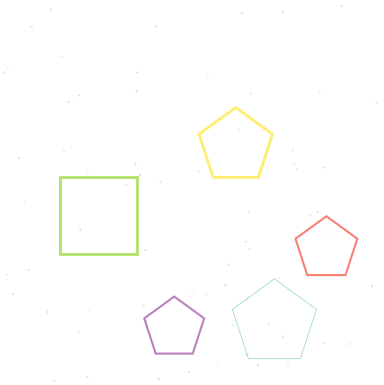[{"shape": "pentagon", "thickness": 0.5, "radius": 0.57, "center": [0.713, 0.161]}, {"shape": "pentagon", "thickness": 1.5, "radius": 0.42, "center": [0.848, 0.354]}, {"shape": "square", "thickness": 2, "radius": 0.5, "center": [0.256, 0.44]}, {"shape": "pentagon", "thickness": 1.5, "radius": 0.41, "center": [0.453, 0.148]}, {"shape": "pentagon", "thickness": 2, "radius": 0.5, "center": [0.612, 0.621]}]